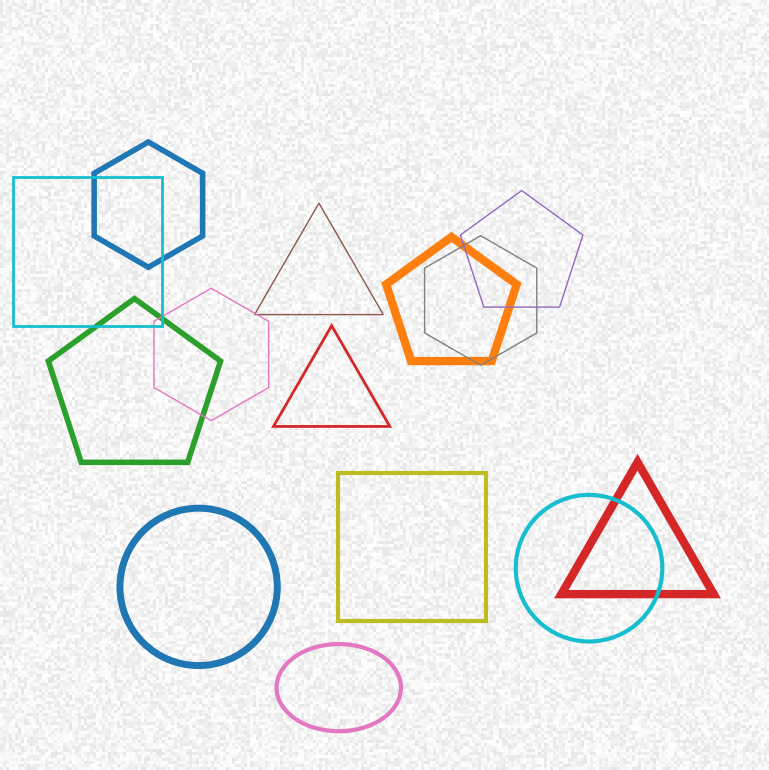[{"shape": "hexagon", "thickness": 2, "radius": 0.41, "center": [0.193, 0.734]}, {"shape": "circle", "thickness": 2.5, "radius": 0.51, "center": [0.258, 0.238]}, {"shape": "pentagon", "thickness": 3, "radius": 0.45, "center": [0.586, 0.603]}, {"shape": "pentagon", "thickness": 2, "radius": 0.59, "center": [0.175, 0.495]}, {"shape": "triangle", "thickness": 3, "radius": 0.57, "center": [0.828, 0.286]}, {"shape": "triangle", "thickness": 1, "radius": 0.44, "center": [0.431, 0.49]}, {"shape": "pentagon", "thickness": 0.5, "radius": 0.42, "center": [0.678, 0.669]}, {"shape": "triangle", "thickness": 0.5, "radius": 0.48, "center": [0.414, 0.64]}, {"shape": "hexagon", "thickness": 0.5, "radius": 0.43, "center": [0.274, 0.54]}, {"shape": "oval", "thickness": 1.5, "radius": 0.4, "center": [0.44, 0.107]}, {"shape": "hexagon", "thickness": 0.5, "radius": 0.42, "center": [0.624, 0.61]}, {"shape": "square", "thickness": 1.5, "radius": 0.48, "center": [0.535, 0.29]}, {"shape": "circle", "thickness": 1.5, "radius": 0.48, "center": [0.765, 0.262]}, {"shape": "square", "thickness": 1, "radius": 0.48, "center": [0.113, 0.674]}]